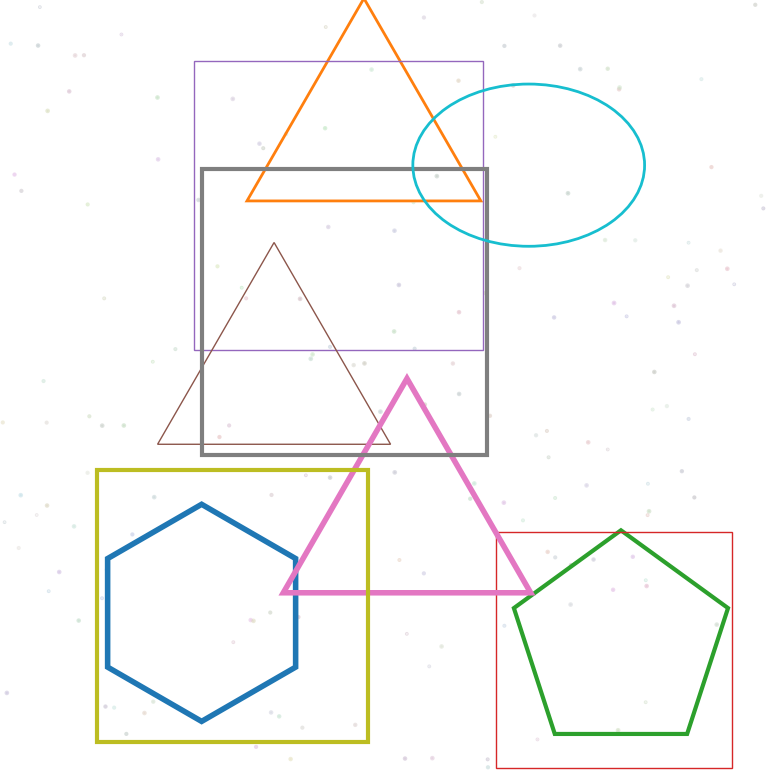[{"shape": "hexagon", "thickness": 2, "radius": 0.7, "center": [0.262, 0.204]}, {"shape": "triangle", "thickness": 1, "radius": 0.88, "center": [0.473, 0.827]}, {"shape": "pentagon", "thickness": 1.5, "radius": 0.73, "center": [0.806, 0.165]}, {"shape": "square", "thickness": 0.5, "radius": 0.77, "center": [0.797, 0.155]}, {"shape": "square", "thickness": 0.5, "radius": 0.94, "center": [0.44, 0.733]}, {"shape": "triangle", "thickness": 0.5, "radius": 0.87, "center": [0.356, 0.51]}, {"shape": "triangle", "thickness": 2, "radius": 0.93, "center": [0.529, 0.323]}, {"shape": "square", "thickness": 1.5, "radius": 0.93, "center": [0.447, 0.594]}, {"shape": "square", "thickness": 1.5, "radius": 0.88, "center": [0.302, 0.213]}, {"shape": "oval", "thickness": 1, "radius": 0.75, "center": [0.687, 0.785]}]